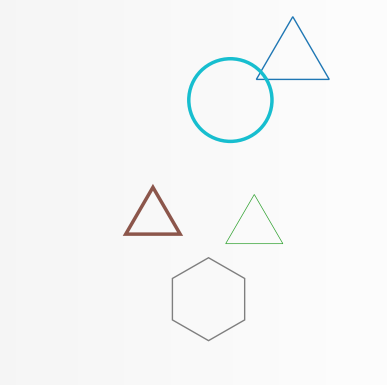[{"shape": "triangle", "thickness": 1, "radius": 0.54, "center": [0.756, 0.848]}, {"shape": "triangle", "thickness": 0.5, "radius": 0.43, "center": [0.656, 0.41]}, {"shape": "triangle", "thickness": 2.5, "radius": 0.41, "center": [0.395, 0.432]}, {"shape": "hexagon", "thickness": 1, "radius": 0.54, "center": [0.538, 0.223]}, {"shape": "circle", "thickness": 2.5, "radius": 0.54, "center": [0.595, 0.74]}]